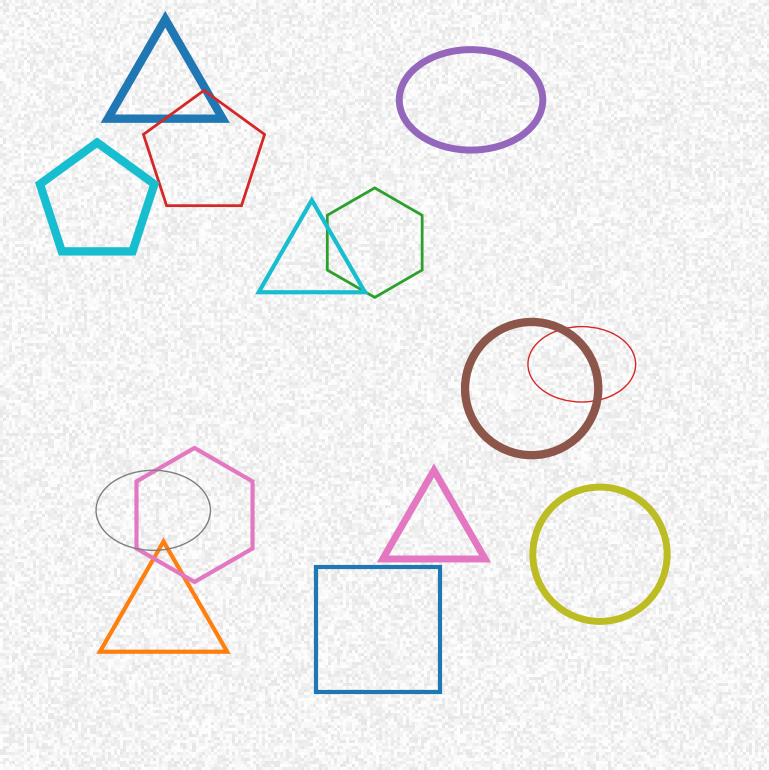[{"shape": "square", "thickness": 1.5, "radius": 0.4, "center": [0.491, 0.183]}, {"shape": "triangle", "thickness": 3, "radius": 0.43, "center": [0.215, 0.889]}, {"shape": "triangle", "thickness": 1.5, "radius": 0.48, "center": [0.212, 0.201]}, {"shape": "hexagon", "thickness": 1, "radius": 0.36, "center": [0.487, 0.685]}, {"shape": "pentagon", "thickness": 1, "radius": 0.41, "center": [0.265, 0.8]}, {"shape": "oval", "thickness": 0.5, "radius": 0.35, "center": [0.756, 0.527]}, {"shape": "oval", "thickness": 2.5, "radius": 0.47, "center": [0.612, 0.87]}, {"shape": "circle", "thickness": 3, "radius": 0.43, "center": [0.69, 0.495]}, {"shape": "triangle", "thickness": 2.5, "radius": 0.38, "center": [0.564, 0.312]}, {"shape": "hexagon", "thickness": 1.5, "radius": 0.44, "center": [0.253, 0.331]}, {"shape": "oval", "thickness": 0.5, "radius": 0.37, "center": [0.199, 0.337]}, {"shape": "circle", "thickness": 2.5, "radius": 0.44, "center": [0.779, 0.28]}, {"shape": "triangle", "thickness": 1.5, "radius": 0.4, "center": [0.405, 0.66]}, {"shape": "pentagon", "thickness": 3, "radius": 0.39, "center": [0.126, 0.737]}]